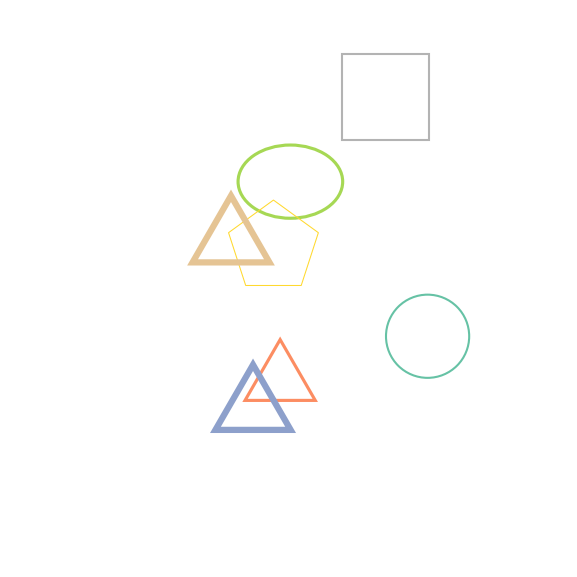[{"shape": "circle", "thickness": 1, "radius": 0.36, "center": [0.74, 0.417]}, {"shape": "triangle", "thickness": 1.5, "radius": 0.35, "center": [0.485, 0.341]}, {"shape": "triangle", "thickness": 3, "radius": 0.38, "center": [0.438, 0.292]}, {"shape": "oval", "thickness": 1.5, "radius": 0.45, "center": [0.503, 0.685]}, {"shape": "pentagon", "thickness": 0.5, "radius": 0.41, "center": [0.474, 0.571]}, {"shape": "triangle", "thickness": 3, "radius": 0.38, "center": [0.4, 0.583]}, {"shape": "square", "thickness": 1, "radius": 0.37, "center": [0.668, 0.831]}]